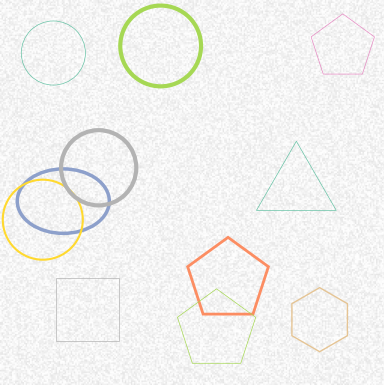[{"shape": "triangle", "thickness": 0.5, "radius": 0.6, "center": [0.77, 0.513]}, {"shape": "circle", "thickness": 0.5, "radius": 0.42, "center": [0.139, 0.862]}, {"shape": "pentagon", "thickness": 2, "radius": 0.55, "center": [0.592, 0.273]}, {"shape": "oval", "thickness": 2.5, "radius": 0.6, "center": [0.164, 0.478]}, {"shape": "pentagon", "thickness": 0.5, "radius": 0.43, "center": [0.89, 0.878]}, {"shape": "pentagon", "thickness": 0.5, "radius": 0.53, "center": [0.563, 0.143]}, {"shape": "circle", "thickness": 3, "radius": 0.52, "center": [0.417, 0.881]}, {"shape": "circle", "thickness": 1.5, "radius": 0.52, "center": [0.111, 0.429]}, {"shape": "hexagon", "thickness": 1, "radius": 0.42, "center": [0.83, 0.17]}, {"shape": "square", "thickness": 0.5, "radius": 0.41, "center": [0.227, 0.195]}, {"shape": "circle", "thickness": 3, "radius": 0.49, "center": [0.256, 0.564]}]